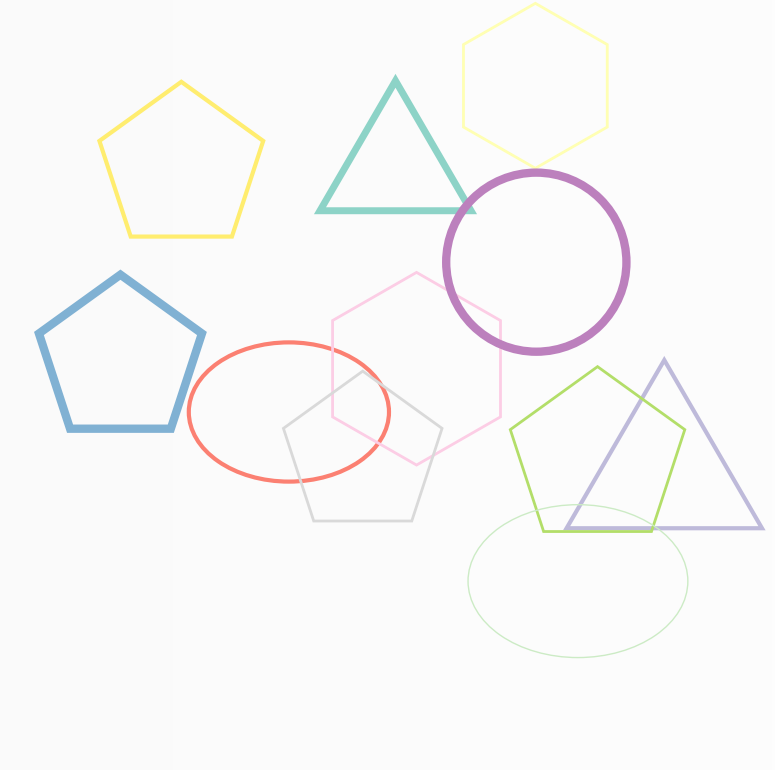[{"shape": "triangle", "thickness": 2.5, "radius": 0.56, "center": [0.51, 0.783]}, {"shape": "hexagon", "thickness": 1, "radius": 0.54, "center": [0.691, 0.889]}, {"shape": "triangle", "thickness": 1.5, "radius": 0.73, "center": [0.857, 0.387]}, {"shape": "oval", "thickness": 1.5, "radius": 0.65, "center": [0.373, 0.465]}, {"shape": "pentagon", "thickness": 3, "radius": 0.55, "center": [0.155, 0.533]}, {"shape": "pentagon", "thickness": 1, "radius": 0.59, "center": [0.771, 0.405]}, {"shape": "hexagon", "thickness": 1, "radius": 0.63, "center": [0.537, 0.521]}, {"shape": "pentagon", "thickness": 1, "radius": 0.54, "center": [0.468, 0.41]}, {"shape": "circle", "thickness": 3, "radius": 0.58, "center": [0.692, 0.66]}, {"shape": "oval", "thickness": 0.5, "radius": 0.71, "center": [0.746, 0.245]}, {"shape": "pentagon", "thickness": 1.5, "radius": 0.56, "center": [0.234, 0.783]}]